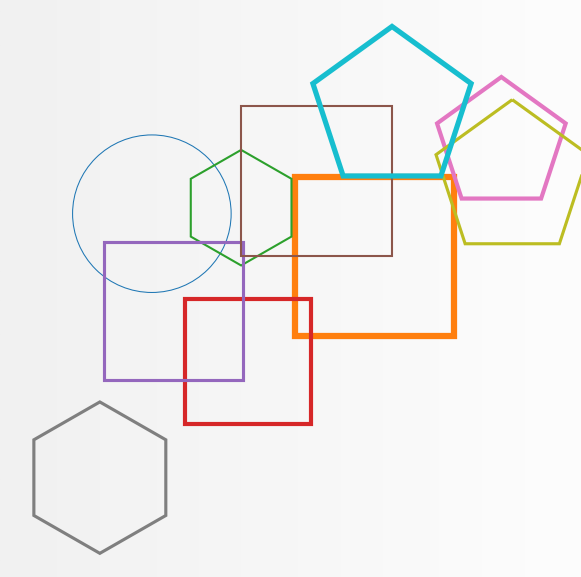[{"shape": "circle", "thickness": 0.5, "radius": 0.68, "center": [0.261, 0.629]}, {"shape": "square", "thickness": 3, "radius": 0.69, "center": [0.644, 0.555]}, {"shape": "hexagon", "thickness": 1, "radius": 0.5, "center": [0.415, 0.64]}, {"shape": "square", "thickness": 2, "radius": 0.54, "center": [0.427, 0.373]}, {"shape": "square", "thickness": 1.5, "radius": 0.6, "center": [0.299, 0.461]}, {"shape": "square", "thickness": 1, "radius": 0.65, "center": [0.545, 0.686]}, {"shape": "pentagon", "thickness": 2, "radius": 0.58, "center": [0.863, 0.749]}, {"shape": "hexagon", "thickness": 1.5, "radius": 0.66, "center": [0.172, 0.172]}, {"shape": "pentagon", "thickness": 1.5, "radius": 0.69, "center": [0.881, 0.689]}, {"shape": "pentagon", "thickness": 2.5, "radius": 0.72, "center": [0.674, 0.81]}]